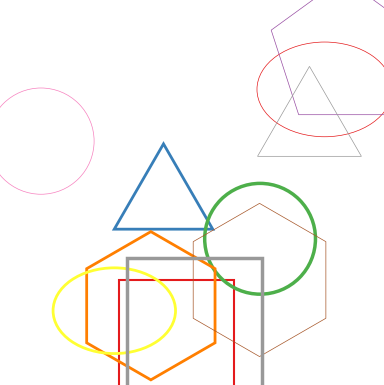[{"shape": "square", "thickness": 1.5, "radius": 0.75, "center": [0.459, 0.122]}, {"shape": "oval", "thickness": 0.5, "radius": 0.88, "center": [0.843, 0.768]}, {"shape": "triangle", "thickness": 2, "radius": 0.74, "center": [0.425, 0.479]}, {"shape": "circle", "thickness": 2.5, "radius": 0.72, "center": [0.676, 0.38]}, {"shape": "pentagon", "thickness": 0.5, "radius": 0.98, "center": [0.891, 0.861]}, {"shape": "hexagon", "thickness": 2, "radius": 0.96, "center": [0.392, 0.206]}, {"shape": "oval", "thickness": 2, "radius": 0.8, "center": [0.297, 0.193]}, {"shape": "hexagon", "thickness": 0.5, "radius": 0.99, "center": [0.674, 0.273]}, {"shape": "circle", "thickness": 0.5, "radius": 0.69, "center": [0.106, 0.633]}, {"shape": "square", "thickness": 2.5, "radius": 0.88, "center": [0.505, 0.155]}, {"shape": "triangle", "thickness": 0.5, "radius": 0.78, "center": [0.804, 0.672]}]